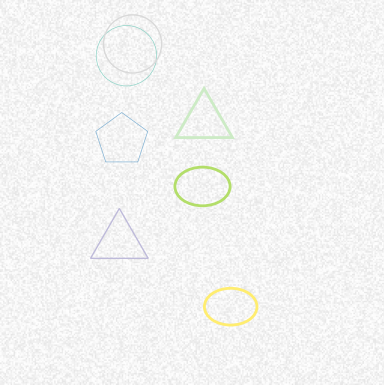[{"shape": "circle", "thickness": 0.5, "radius": 0.39, "center": [0.328, 0.855]}, {"shape": "triangle", "thickness": 1, "radius": 0.43, "center": [0.31, 0.372]}, {"shape": "pentagon", "thickness": 0.5, "radius": 0.35, "center": [0.316, 0.637]}, {"shape": "oval", "thickness": 2, "radius": 0.36, "center": [0.526, 0.516]}, {"shape": "circle", "thickness": 1, "radius": 0.38, "center": [0.344, 0.886]}, {"shape": "triangle", "thickness": 2, "radius": 0.43, "center": [0.53, 0.685]}, {"shape": "oval", "thickness": 2, "radius": 0.34, "center": [0.599, 0.203]}]